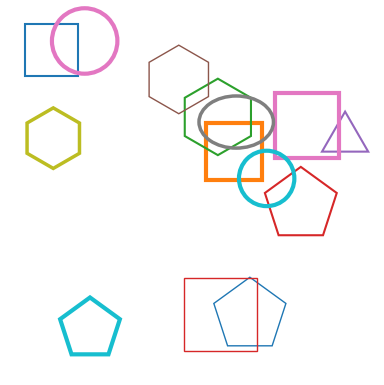[{"shape": "square", "thickness": 1.5, "radius": 0.34, "center": [0.134, 0.87]}, {"shape": "pentagon", "thickness": 1, "radius": 0.49, "center": [0.649, 0.181]}, {"shape": "square", "thickness": 3, "radius": 0.37, "center": [0.608, 0.606]}, {"shape": "hexagon", "thickness": 1.5, "radius": 0.5, "center": [0.566, 0.696]}, {"shape": "pentagon", "thickness": 1.5, "radius": 0.49, "center": [0.781, 0.468]}, {"shape": "square", "thickness": 1, "radius": 0.47, "center": [0.572, 0.184]}, {"shape": "triangle", "thickness": 1.5, "radius": 0.35, "center": [0.896, 0.641]}, {"shape": "hexagon", "thickness": 1, "radius": 0.45, "center": [0.464, 0.794]}, {"shape": "square", "thickness": 3, "radius": 0.42, "center": [0.797, 0.674]}, {"shape": "circle", "thickness": 3, "radius": 0.43, "center": [0.22, 0.894]}, {"shape": "oval", "thickness": 2.5, "radius": 0.48, "center": [0.614, 0.683]}, {"shape": "hexagon", "thickness": 2.5, "radius": 0.39, "center": [0.138, 0.641]}, {"shape": "circle", "thickness": 3, "radius": 0.36, "center": [0.693, 0.537]}, {"shape": "pentagon", "thickness": 3, "radius": 0.41, "center": [0.234, 0.146]}]